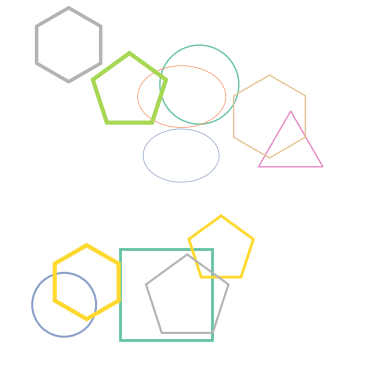[{"shape": "square", "thickness": 2, "radius": 0.6, "center": [0.431, 0.235]}, {"shape": "circle", "thickness": 1, "radius": 0.51, "center": [0.518, 0.78]}, {"shape": "oval", "thickness": 0.5, "radius": 0.57, "center": [0.472, 0.749]}, {"shape": "circle", "thickness": 1.5, "radius": 0.41, "center": [0.167, 0.208]}, {"shape": "oval", "thickness": 0.5, "radius": 0.49, "center": [0.47, 0.596]}, {"shape": "triangle", "thickness": 1, "radius": 0.48, "center": [0.755, 0.615]}, {"shape": "pentagon", "thickness": 3, "radius": 0.5, "center": [0.336, 0.762]}, {"shape": "pentagon", "thickness": 2, "radius": 0.44, "center": [0.574, 0.351]}, {"shape": "hexagon", "thickness": 3, "radius": 0.48, "center": [0.225, 0.267]}, {"shape": "hexagon", "thickness": 1, "radius": 0.54, "center": [0.7, 0.697]}, {"shape": "pentagon", "thickness": 1.5, "radius": 0.56, "center": [0.486, 0.226]}, {"shape": "hexagon", "thickness": 2.5, "radius": 0.48, "center": [0.178, 0.884]}]